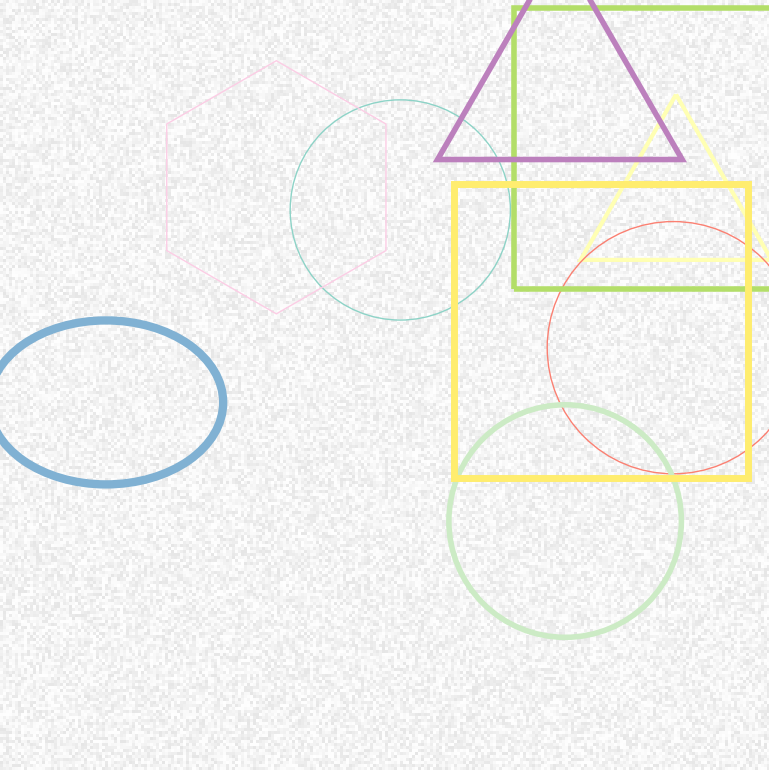[{"shape": "circle", "thickness": 0.5, "radius": 0.71, "center": [0.52, 0.727]}, {"shape": "triangle", "thickness": 1.5, "radius": 0.72, "center": [0.878, 0.734]}, {"shape": "circle", "thickness": 0.5, "radius": 0.82, "center": [0.874, 0.548]}, {"shape": "oval", "thickness": 3, "radius": 0.76, "center": [0.138, 0.477]}, {"shape": "square", "thickness": 2, "radius": 0.92, "center": [0.851, 0.807]}, {"shape": "hexagon", "thickness": 0.5, "radius": 0.82, "center": [0.359, 0.757]}, {"shape": "triangle", "thickness": 2, "radius": 0.92, "center": [0.727, 0.885]}, {"shape": "circle", "thickness": 2, "radius": 0.75, "center": [0.734, 0.323]}, {"shape": "square", "thickness": 2.5, "radius": 0.96, "center": [0.781, 0.57]}]